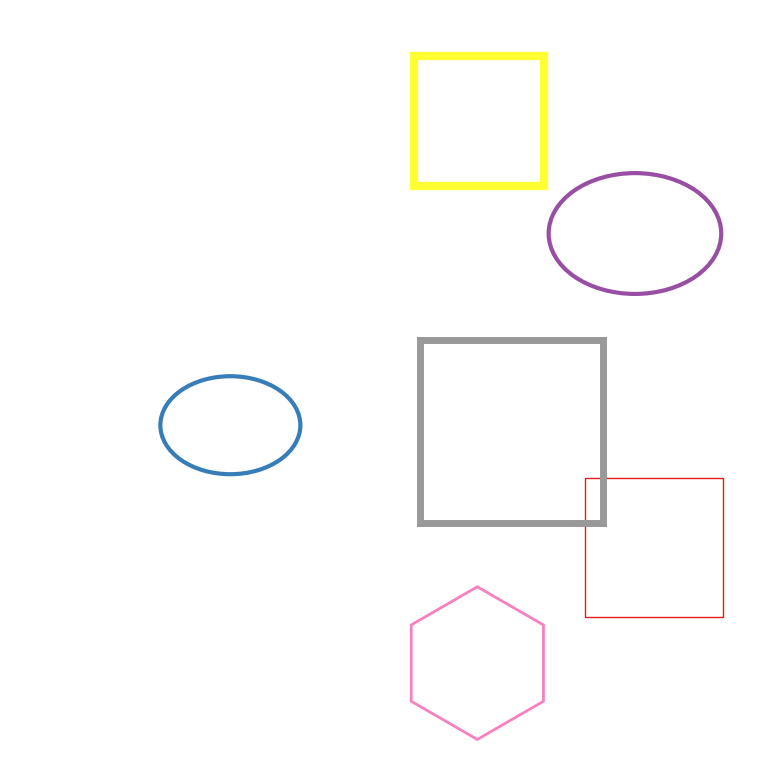[{"shape": "square", "thickness": 0.5, "radius": 0.45, "center": [0.849, 0.289]}, {"shape": "oval", "thickness": 1.5, "radius": 0.45, "center": [0.299, 0.448]}, {"shape": "oval", "thickness": 1.5, "radius": 0.56, "center": [0.825, 0.697]}, {"shape": "square", "thickness": 3, "radius": 0.42, "center": [0.622, 0.843]}, {"shape": "hexagon", "thickness": 1, "radius": 0.5, "center": [0.62, 0.139]}, {"shape": "square", "thickness": 2.5, "radius": 0.59, "center": [0.664, 0.44]}]